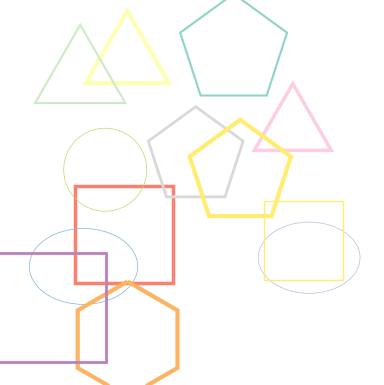[{"shape": "pentagon", "thickness": 1.5, "radius": 0.73, "center": [0.607, 0.87]}, {"shape": "triangle", "thickness": 3, "radius": 0.62, "center": [0.331, 0.847]}, {"shape": "oval", "thickness": 0.5, "radius": 0.66, "center": [0.803, 0.331]}, {"shape": "square", "thickness": 2.5, "radius": 0.63, "center": [0.322, 0.391]}, {"shape": "oval", "thickness": 0.5, "radius": 0.7, "center": [0.217, 0.308]}, {"shape": "hexagon", "thickness": 3, "radius": 0.75, "center": [0.331, 0.119]}, {"shape": "circle", "thickness": 0.5, "radius": 0.54, "center": [0.273, 0.559]}, {"shape": "triangle", "thickness": 2.5, "radius": 0.58, "center": [0.76, 0.667]}, {"shape": "pentagon", "thickness": 2, "radius": 0.65, "center": [0.508, 0.593]}, {"shape": "square", "thickness": 2, "radius": 0.71, "center": [0.134, 0.202]}, {"shape": "triangle", "thickness": 1.5, "radius": 0.68, "center": [0.208, 0.8]}, {"shape": "square", "thickness": 1, "radius": 0.51, "center": [0.789, 0.376]}, {"shape": "pentagon", "thickness": 3, "radius": 0.69, "center": [0.624, 0.551]}]